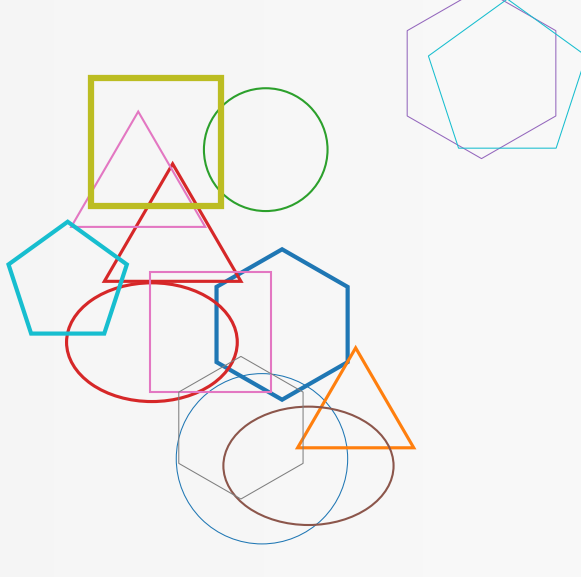[{"shape": "circle", "thickness": 0.5, "radius": 0.74, "center": [0.451, 0.205]}, {"shape": "hexagon", "thickness": 2, "radius": 0.65, "center": [0.485, 0.437]}, {"shape": "triangle", "thickness": 1.5, "radius": 0.58, "center": [0.612, 0.281]}, {"shape": "circle", "thickness": 1, "radius": 0.53, "center": [0.457, 0.74]}, {"shape": "triangle", "thickness": 1.5, "radius": 0.68, "center": [0.297, 0.58]}, {"shape": "oval", "thickness": 1.5, "radius": 0.73, "center": [0.261, 0.407]}, {"shape": "hexagon", "thickness": 0.5, "radius": 0.74, "center": [0.828, 0.872]}, {"shape": "oval", "thickness": 1, "radius": 0.73, "center": [0.531, 0.193]}, {"shape": "square", "thickness": 1, "radius": 0.52, "center": [0.362, 0.424]}, {"shape": "triangle", "thickness": 1, "radius": 0.67, "center": [0.238, 0.673]}, {"shape": "hexagon", "thickness": 0.5, "radius": 0.62, "center": [0.414, 0.258]}, {"shape": "square", "thickness": 3, "radius": 0.56, "center": [0.269, 0.753]}, {"shape": "pentagon", "thickness": 2, "radius": 0.54, "center": [0.116, 0.508]}, {"shape": "pentagon", "thickness": 0.5, "radius": 0.71, "center": [0.873, 0.858]}]